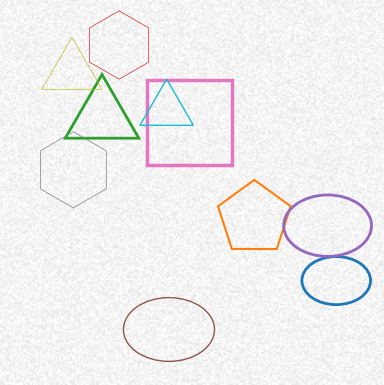[{"shape": "oval", "thickness": 2, "radius": 0.45, "center": [0.873, 0.271]}, {"shape": "pentagon", "thickness": 1.5, "radius": 0.5, "center": [0.661, 0.434]}, {"shape": "triangle", "thickness": 2, "radius": 0.55, "center": [0.265, 0.696]}, {"shape": "hexagon", "thickness": 0.5, "radius": 0.44, "center": [0.309, 0.883]}, {"shape": "oval", "thickness": 2, "radius": 0.57, "center": [0.851, 0.414]}, {"shape": "oval", "thickness": 1, "radius": 0.59, "center": [0.439, 0.144]}, {"shape": "square", "thickness": 2.5, "radius": 0.55, "center": [0.492, 0.682]}, {"shape": "hexagon", "thickness": 0.5, "radius": 0.49, "center": [0.19, 0.559]}, {"shape": "triangle", "thickness": 0.5, "radius": 0.45, "center": [0.187, 0.813]}, {"shape": "triangle", "thickness": 1, "radius": 0.4, "center": [0.433, 0.714]}]